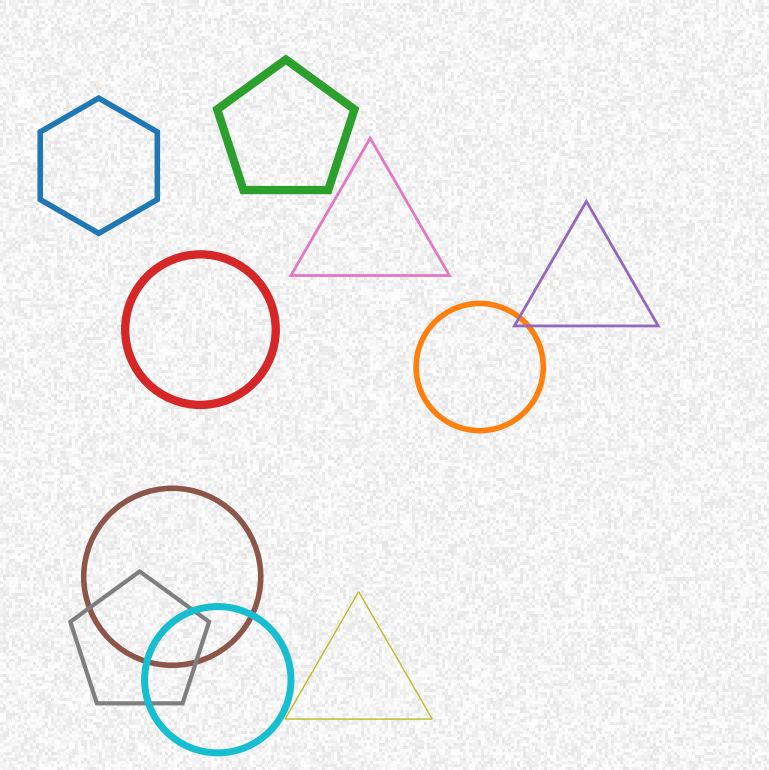[{"shape": "hexagon", "thickness": 2, "radius": 0.44, "center": [0.128, 0.785]}, {"shape": "circle", "thickness": 2, "radius": 0.41, "center": [0.623, 0.523]}, {"shape": "pentagon", "thickness": 3, "radius": 0.47, "center": [0.371, 0.829]}, {"shape": "circle", "thickness": 3, "radius": 0.49, "center": [0.26, 0.572]}, {"shape": "triangle", "thickness": 1, "radius": 0.54, "center": [0.761, 0.631]}, {"shape": "circle", "thickness": 2, "radius": 0.57, "center": [0.224, 0.251]}, {"shape": "triangle", "thickness": 1, "radius": 0.59, "center": [0.481, 0.702]}, {"shape": "pentagon", "thickness": 1.5, "radius": 0.47, "center": [0.181, 0.163]}, {"shape": "triangle", "thickness": 0.5, "radius": 0.55, "center": [0.466, 0.121]}, {"shape": "circle", "thickness": 2.5, "radius": 0.48, "center": [0.283, 0.117]}]